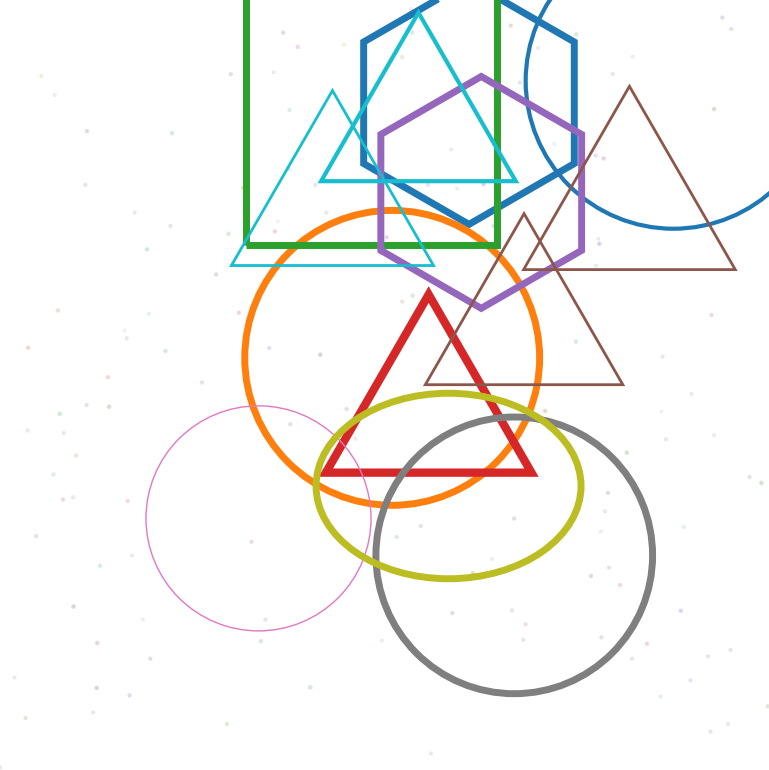[{"shape": "circle", "thickness": 1.5, "radius": 0.96, "center": [0.875, 0.895]}, {"shape": "hexagon", "thickness": 2.5, "radius": 0.79, "center": [0.609, 0.867]}, {"shape": "circle", "thickness": 2.5, "radius": 0.96, "center": [0.509, 0.535]}, {"shape": "square", "thickness": 2.5, "radius": 0.81, "center": [0.482, 0.844]}, {"shape": "triangle", "thickness": 3, "radius": 0.77, "center": [0.557, 0.463]}, {"shape": "hexagon", "thickness": 2.5, "radius": 0.75, "center": [0.625, 0.75]}, {"shape": "triangle", "thickness": 1, "radius": 0.79, "center": [0.817, 0.729]}, {"shape": "triangle", "thickness": 1, "radius": 0.74, "center": [0.681, 0.574]}, {"shape": "circle", "thickness": 0.5, "radius": 0.73, "center": [0.336, 0.327]}, {"shape": "circle", "thickness": 2.5, "radius": 0.9, "center": [0.668, 0.279]}, {"shape": "oval", "thickness": 2.5, "radius": 0.86, "center": [0.583, 0.369]}, {"shape": "triangle", "thickness": 1.5, "radius": 0.73, "center": [0.543, 0.838]}, {"shape": "triangle", "thickness": 1, "radius": 0.76, "center": [0.432, 0.731]}]